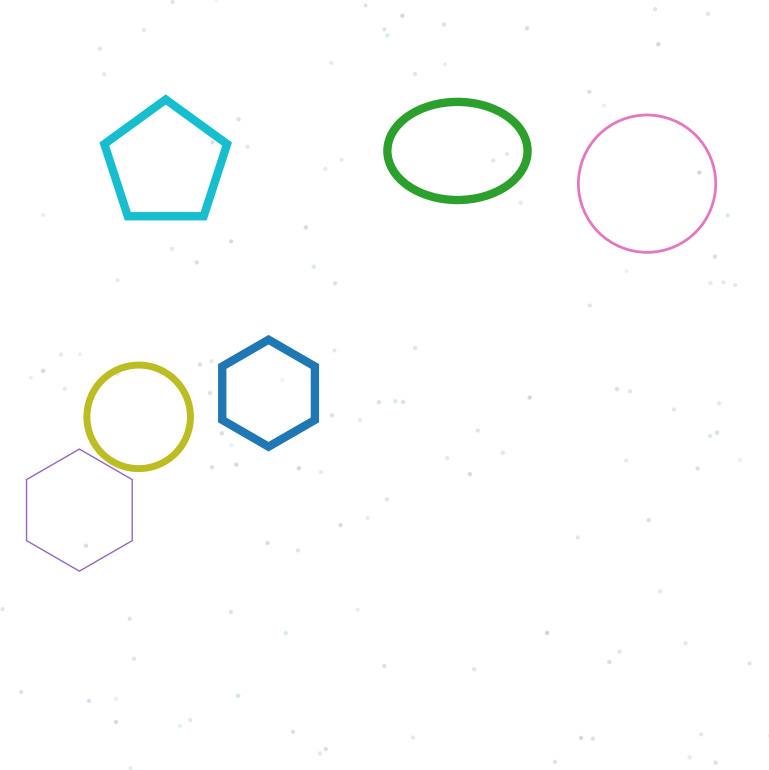[{"shape": "hexagon", "thickness": 3, "radius": 0.35, "center": [0.349, 0.489]}, {"shape": "oval", "thickness": 3, "radius": 0.46, "center": [0.594, 0.804]}, {"shape": "hexagon", "thickness": 0.5, "radius": 0.4, "center": [0.103, 0.338]}, {"shape": "circle", "thickness": 1, "radius": 0.45, "center": [0.84, 0.761]}, {"shape": "circle", "thickness": 2.5, "radius": 0.34, "center": [0.18, 0.459]}, {"shape": "pentagon", "thickness": 3, "radius": 0.42, "center": [0.215, 0.787]}]